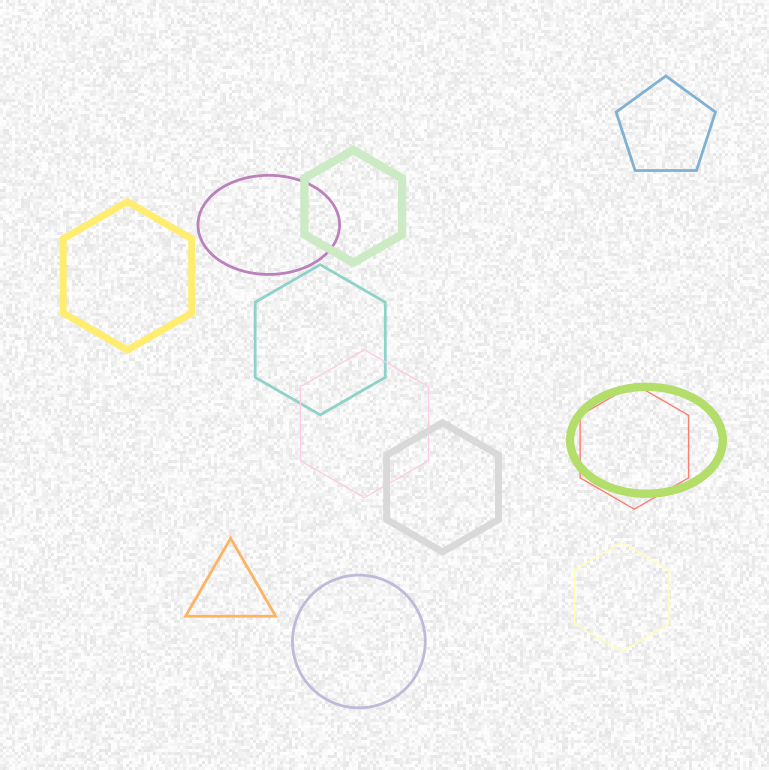[{"shape": "hexagon", "thickness": 1, "radius": 0.49, "center": [0.416, 0.559]}, {"shape": "hexagon", "thickness": 0.5, "radius": 0.35, "center": [0.807, 0.225]}, {"shape": "circle", "thickness": 1, "radius": 0.43, "center": [0.466, 0.167]}, {"shape": "hexagon", "thickness": 0.5, "radius": 0.41, "center": [0.824, 0.42]}, {"shape": "pentagon", "thickness": 1, "radius": 0.34, "center": [0.865, 0.833]}, {"shape": "triangle", "thickness": 1, "radius": 0.34, "center": [0.3, 0.233]}, {"shape": "oval", "thickness": 3, "radius": 0.5, "center": [0.84, 0.428]}, {"shape": "hexagon", "thickness": 0.5, "radius": 0.48, "center": [0.473, 0.45]}, {"shape": "hexagon", "thickness": 2.5, "radius": 0.42, "center": [0.575, 0.367]}, {"shape": "oval", "thickness": 1, "radius": 0.46, "center": [0.349, 0.708]}, {"shape": "hexagon", "thickness": 3, "radius": 0.37, "center": [0.459, 0.732]}, {"shape": "hexagon", "thickness": 2.5, "radius": 0.48, "center": [0.166, 0.642]}]